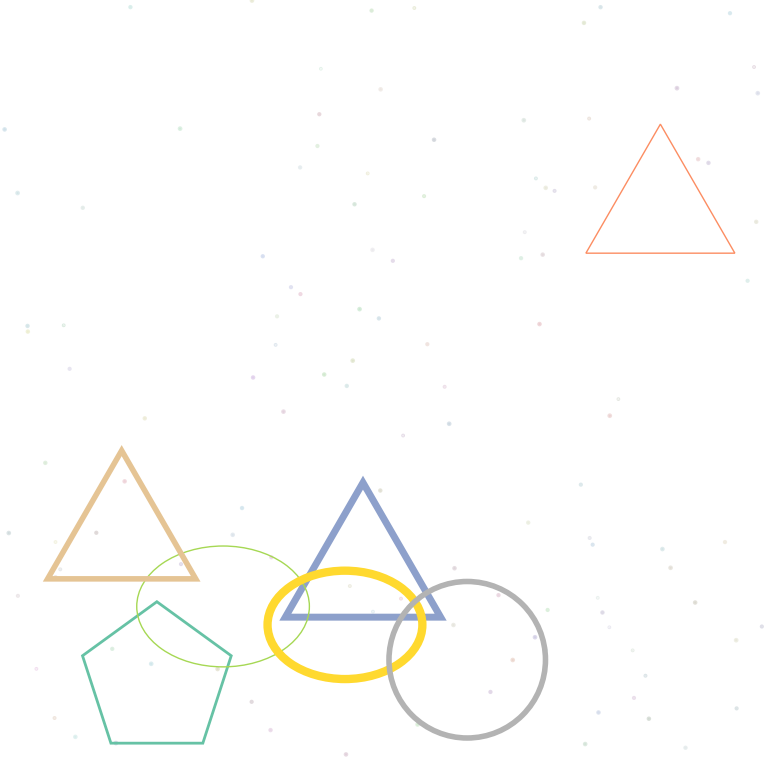[{"shape": "pentagon", "thickness": 1, "radius": 0.51, "center": [0.204, 0.117]}, {"shape": "triangle", "thickness": 0.5, "radius": 0.56, "center": [0.858, 0.727]}, {"shape": "triangle", "thickness": 2.5, "radius": 0.58, "center": [0.471, 0.257]}, {"shape": "oval", "thickness": 0.5, "radius": 0.56, "center": [0.29, 0.212]}, {"shape": "oval", "thickness": 3, "radius": 0.5, "center": [0.448, 0.188]}, {"shape": "triangle", "thickness": 2, "radius": 0.56, "center": [0.158, 0.304]}, {"shape": "circle", "thickness": 2, "radius": 0.51, "center": [0.607, 0.143]}]